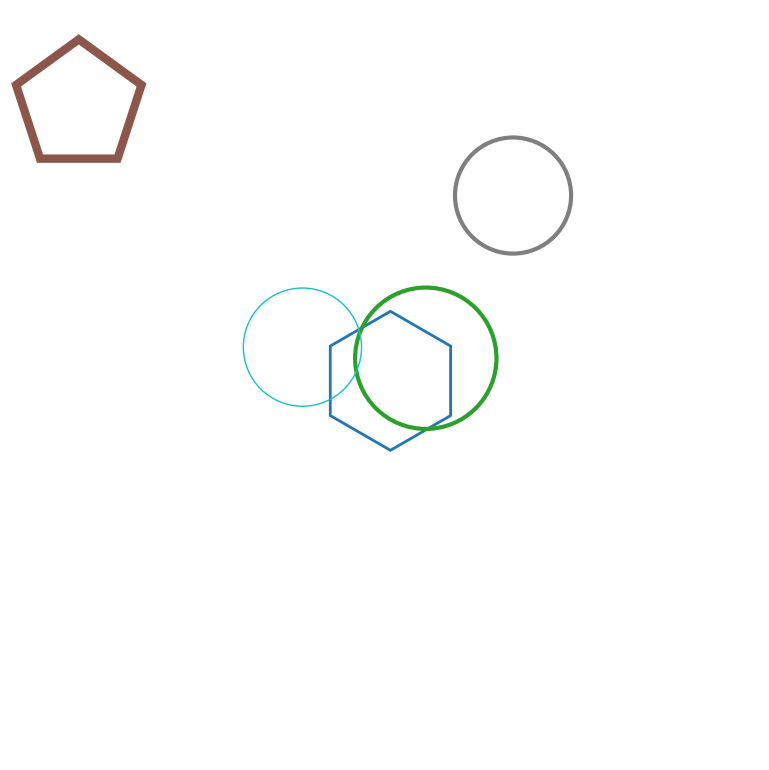[{"shape": "hexagon", "thickness": 1, "radius": 0.45, "center": [0.507, 0.505]}, {"shape": "circle", "thickness": 1.5, "radius": 0.46, "center": [0.553, 0.535]}, {"shape": "pentagon", "thickness": 3, "radius": 0.43, "center": [0.102, 0.863]}, {"shape": "circle", "thickness": 1.5, "radius": 0.38, "center": [0.666, 0.746]}, {"shape": "circle", "thickness": 0.5, "radius": 0.38, "center": [0.393, 0.549]}]